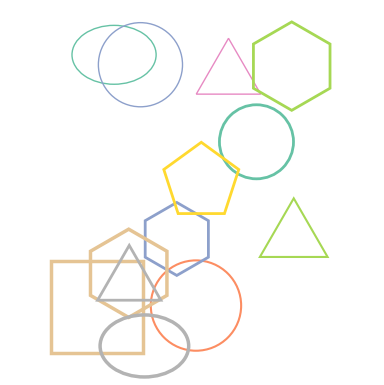[{"shape": "oval", "thickness": 1, "radius": 0.55, "center": [0.296, 0.858]}, {"shape": "circle", "thickness": 2, "radius": 0.48, "center": [0.666, 0.632]}, {"shape": "circle", "thickness": 1.5, "radius": 0.59, "center": [0.509, 0.206]}, {"shape": "circle", "thickness": 1, "radius": 0.55, "center": [0.365, 0.832]}, {"shape": "hexagon", "thickness": 2, "radius": 0.47, "center": [0.459, 0.379]}, {"shape": "triangle", "thickness": 1, "radius": 0.48, "center": [0.594, 0.804]}, {"shape": "hexagon", "thickness": 2, "radius": 0.57, "center": [0.758, 0.828]}, {"shape": "triangle", "thickness": 1.5, "radius": 0.51, "center": [0.763, 0.383]}, {"shape": "pentagon", "thickness": 2, "radius": 0.51, "center": [0.523, 0.528]}, {"shape": "square", "thickness": 2.5, "radius": 0.6, "center": [0.253, 0.204]}, {"shape": "hexagon", "thickness": 2.5, "radius": 0.57, "center": [0.334, 0.29]}, {"shape": "oval", "thickness": 2.5, "radius": 0.58, "center": [0.375, 0.101]}, {"shape": "triangle", "thickness": 2, "radius": 0.47, "center": [0.336, 0.268]}]